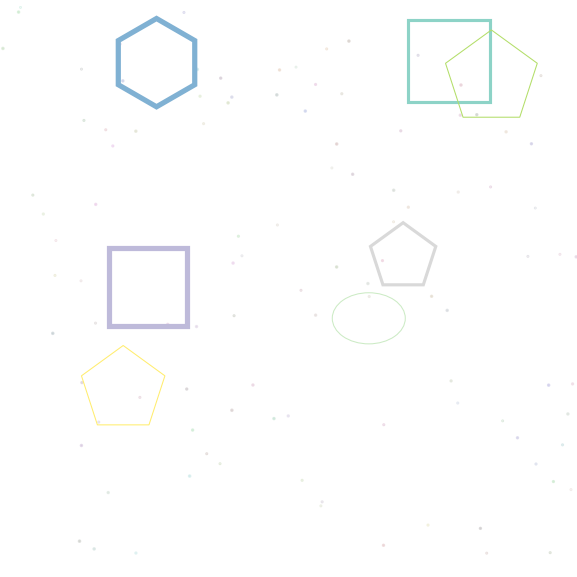[{"shape": "square", "thickness": 1.5, "radius": 0.35, "center": [0.778, 0.894]}, {"shape": "square", "thickness": 2.5, "radius": 0.34, "center": [0.257, 0.502]}, {"shape": "hexagon", "thickness": 2.5, "radius": 0.38, "center": [0.271, 0.891]}, {"shape": "pentagon", "thickness": 0.5, "radius": 0.42, "center": [0.851, 0.864]}, {"shape": "pentagon", "thickness": 1.5, "radius": 0.3, "center": [0.698, 0.554]}, {"shape": "oval", "thickness": 0.5, "radius": 0.32, "center": [0.639, 0.448]}, {"shape": "pentagon", "thickness": 0.5, "radius": 0.38, "center": [0.213, 0.325]}]